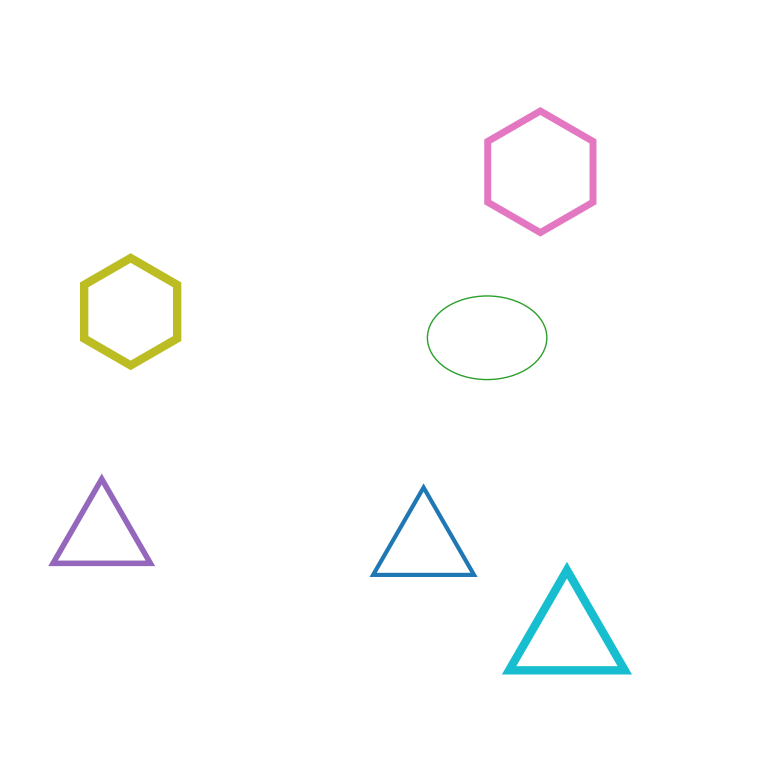[{"shape": "triangle", "thickness": 1.5, "radius": 0.38, "center": [0.55, 0.291]}, {"shape": "oval", "thickness": 0.5, "radius": 0.39, "center": [0.633, 0.561]}, {"shape": "triangle", "thickness": 2, "radius": 0.37, "center": [0.132, 0.305]}, {"shape": "hexagon", "thickness": 2.5, "radius": 0.39, "center": [0.702, 0.777]}, {"shape": "hexagon", "thickness": 3, "radius": 0.35, "center": [0.17, 0.595]}, {"shape": "triangle", "thickness": 3, "radius": 0.43, "center": [0.736, 0.173]}]